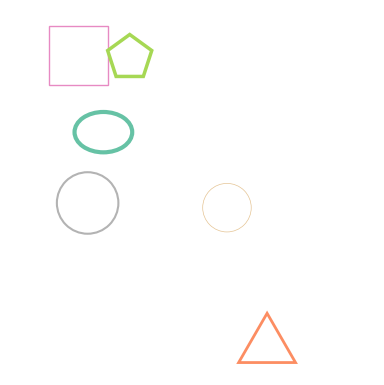[{"shape": "oval", "thickness": 3, "radius": 0.37, "center": [0.269, 0.657]}, {"shape": "triangle", "thickness": 2, "radius": 0.43, "center": [0.694, 0.101]}, {"shape": "square", "thickness": 1, "radius": 0.38, "center": [0.204, 0.857]}, {"shape": "pentagon", "thickness": 2.5, "radius": 0.3, "center": [0.337, 0.85]}, {"shape": "circle", "thickness": 0.5, "radius": 0.32, "center": [0.59, 0.461]}, {"shape": "circle", "thickness": 1.5, "radius": 0.4, "center": [0.228, 0.473]}]